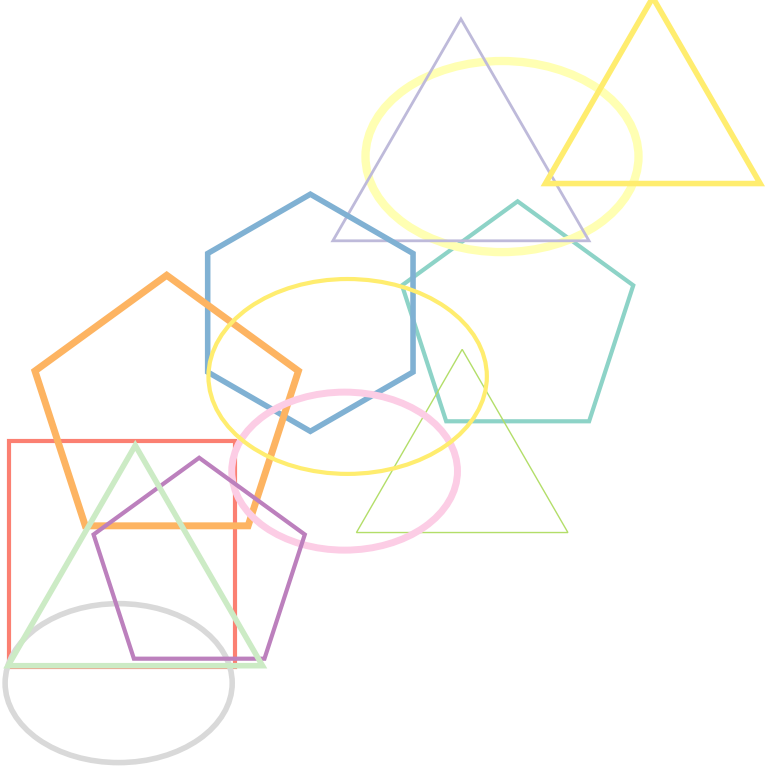[{"shape": "pentagon", "thickness": 1.5, "radius": 0.79, "center": [0.672, 0.581]}, {"shape": "oval", "thickness": 3, "radius": 0.89, "center": [0.652, 0.797]}, {"shape": "triangle", "thickness": 1, "radius": 0.96, "center": [0.599, 0.783]}, {"shape": "square", "thickness": 1.5, "radius": 0.73, "center": [0.158, 0.281]}, {"shape": "hexagon", "thickness": 2, "radius": 0.77, "center": [0.403, 0.594]}, {"shape": "pentagon", "thickness": 2.5, "radius": 0.9, "center": [0.216, 0.463]}, {"shape": "triangle", "thickness": 0.5, "radius": 0.79, "center": [0.6, 0.388]}, {"shape": "oval", "thickness": 2.5, "radius": 0.73, "center": [0.448, 0.388]}, {"shape": "oval", "thickness": 2, "radius": 0.74, "center": [0.154, 0.113]}, {"shape": "pentagon", "thickness": 1.5, "radius": 0.72, "center": [0.259, 0.261]}, {"shape": "triangle", "thickness": 2, "radius": 0.95, "center": [0.176, 0.231]}, {"shape": "triangle", "thickness": 2, "radius": 0.81, "center": [0.848, 0.842]}, {"shape": "oval", "thickness": 1.5, "radius": 0.9, "center": [0.451, 0.511]}]